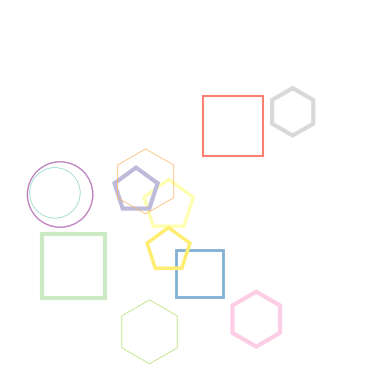[{"shape": "circle", "thickness": 0.5, "radius": 0.33, "center": [0.143, 0.499]}, {"shape": "pentagon", "thickness": 2.5, "radius": 0.34, "center": [0.438, 0.467]}, {"shape": "pentagon", "thickness": 3, "radius": 0.29, "center": [0.353, 0.506]}, {"shape": "square", "thickness": 1.5, "radius": 0.39, "center": [0.604, 0.672]}, {"shape": "square", "thickness": 2, "radius": 0.3, "center": [0.519, 0.29]}, {"shape": "hexagon", "thickness": 0.5, "radius": 0.42, "center": [0.378, 0.529]}, {"shape": "hexagon", "thickness": 0.5, "radius": 0.42, "center": [0.388, 0.138]}, {"shape": "hexagon", "thickness": 3, "radius": 0.36, "center": [0.666, 0.171]}, {"shape": "hexagon", "thickness": 3, "radius": 0.31, "center": [0.76, 0.71]}, {"shape": "circle", "thickness": 1, "radius": 0.42, "center": [0.156, 0.495]}, {"shape": "square", "thickness": 3, "radius": 0.41, "center": [0.191, 0.309]}, {"shape": "pentagon", "thickness": 2.5, "radius": 0.29, "center": [0.438, 0.35]}]